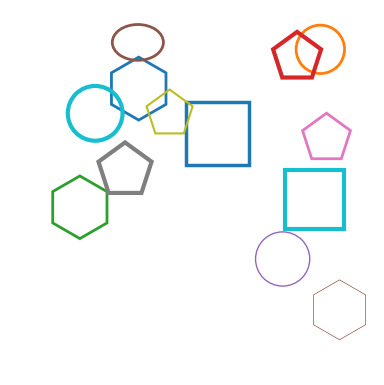[{"shape": "hexagon", "thickness": 2, "radius": 0.41, "center": [0.36, 0.77]}, {"shape": "square", "thickness": 2.5, "radius": 0.41, "center": [0.565, 0.652]}, {"shape": "circle", "thickness": 2, "radius": 0.31, "center": [0.832, 0.872]}, {"shape": "hexagon", "thickness": 2, "radius": 0.41, "center": [0.207, 0.462]}, {"shape": "pentagon", "thickness": 3, "radius": 0.33, "center": [0.772, 0.852]}, {"shape": "circle", "thickness": 1, "radius": 0.35, "center": [0.734, 0.327]}, {"shape": "oval", "thickness": 2, "radius": 0.33, "center": [0.358, 0.89]}, {"shape": "hexagon", "thickness": 0.5, "radius": 0.39, "center": [0.882, 0.195]}, {"shape": "pentagon", "thickness": 2, "radius": 0.33, "center": [0.848, 0.641]}, {"shape": "pentagon", "thickness": 3, "radius": 0.36, "center": [0.325, 0.558]}, {"shape": "pentagon", "thickness": 1.5, "radius": 0.31, "center": [0.441, 0.704]}, {"shape": "square", "thickness": 3, "radius": 0.38, "center": [0.816, 0.481]}, {"shape": "circle", "thickness": 3, "radius": 0.36, "center": [0.247, 0.706]}]